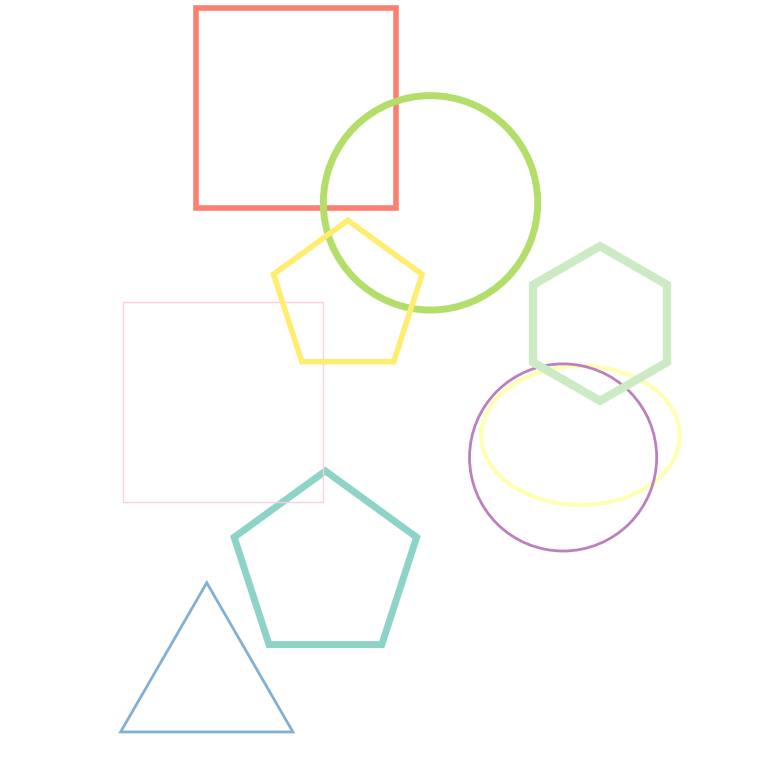[{"shape": "pentagon", "thickness": 2.5, "radius": 0.62, "center": [0.423, 0.264]}, {"shape": "oval", "thickness": 1.5, "radius": 0.64, "center": [0.754, 0.434]}, {"shape": "square", "thickness": 2, "radius": 0.65, "center": [0.385, 0.86]}, {"shape": "triangle", "thickness": 1, "radius": 0.65, "center": [0.269, 0.114]}, {"shape": "circle", "thickness": 2.5, "radius": 0.7, "center": [0.559, 0.737]}, {"shape": "square", "thickness": 0.5, "radius": 0.65, "center": [0.29, 0.478]}, {"shape": "circle", "thickness": 1, "radius": 0.61, "center": [0.731, 0.406]}, {"shape": "hexagon", "thickness": 3, "radius": 0.5, "center": [0.779, 0.58]}, {"shape": "pentagon", "thickness": 2, "radius": 0.51, "center": [0.452, 0.612]}]